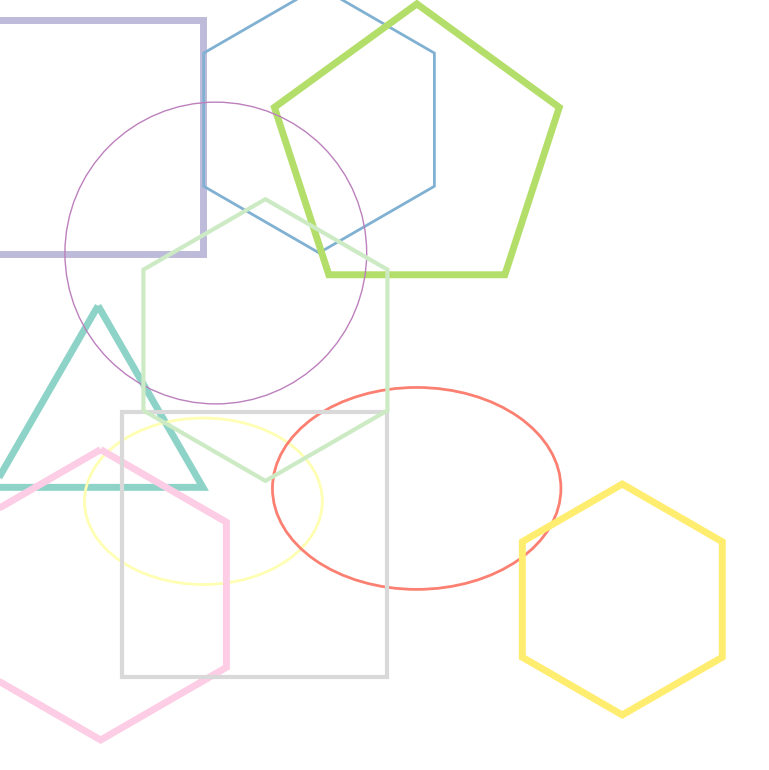[{"shape": "triangle", "thickness": 2.5, "radius": 0.79, "center": [0.127, 0.446]}, {"shape": "oval", "thickness": 1, "radius": 0.77, "center": [0.264, 0.349]}, {"shape": "square", "thickness": 2.5, "radius": 0.76, "center": [0.111, 0.822]}, {"shape": "oval", "thickness": 1, "radius": 0.94, "center": [0.541, 0.366]}, {"shape": "hexagon", "thickness": 1, "radius": 0.86, "center": [0.414, 0.845]}, {"shape": "pentagon", "thickness": 2.5, "radius": 0.97, "center": [0.541, 0.8]}, {"shape": "hexagon", "thickness": 2.5, "radius": 0.94, "center": [0.131, 0.228]}, {"shape": "square", "thickness": 1.5, "radius": 0.86, "center": [0.331, 0.293]}, {"shape": "circle", "thickness": 0.5, "radius": 0.98, "center": [0.28, 0.671]}, {"shape": "hexagon", "thickness": 1.5, "radius": 0.91, "center": [0.345, 0.558]}, {"shape": "hexagon", "thickness": 2.5, "radius": 0.75, "center": [0.808, 0.221]}]